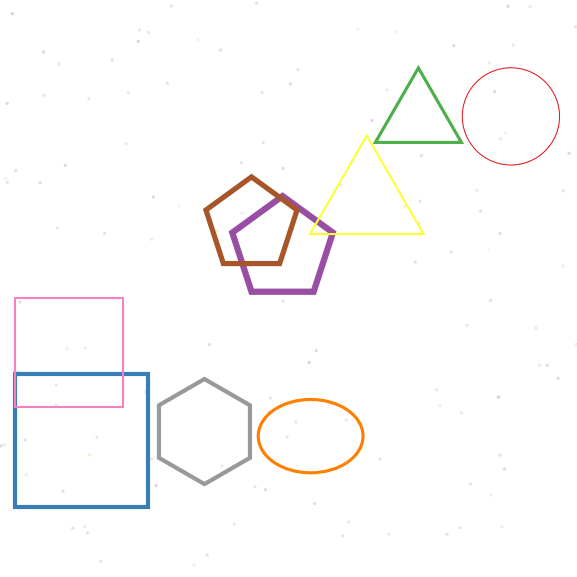[{"shape": "circle", "thickness": 0.5, "radius": 0.42, "center": [0.885, 0.798]}, {"shape": "square", "thickness": 2, "radius": 0.57, "center": [0.141, 0.236]}, {"shape": "triangle", "thickness": 1.5, "radius": 0.43, "center": [0.724, 0.796]}, {"shape": "pentagon", "thickness": 3, "radius": 0.46, "center": [0.489, 0.568]}, {"shape": "oval", "thickness": 1.5, "radius": 0.45, "center": [0.538, 0.244]}, {"shape": "triangle", "thickness": 1, "radius": 0.57, "center": [0.635, 0.651]}, {"shape": "pentagon", "thickness": 2.5, "radius": 0.41, "center": [0.435, 0.61]}, {"shape": "square", "thickness": 1, "radius": 0.47, "center": [0.12, 0.389]}, {"shape": "hexagon", "thickness": 2, "radius": 0.45, "center": [0.354, 0.252]}]